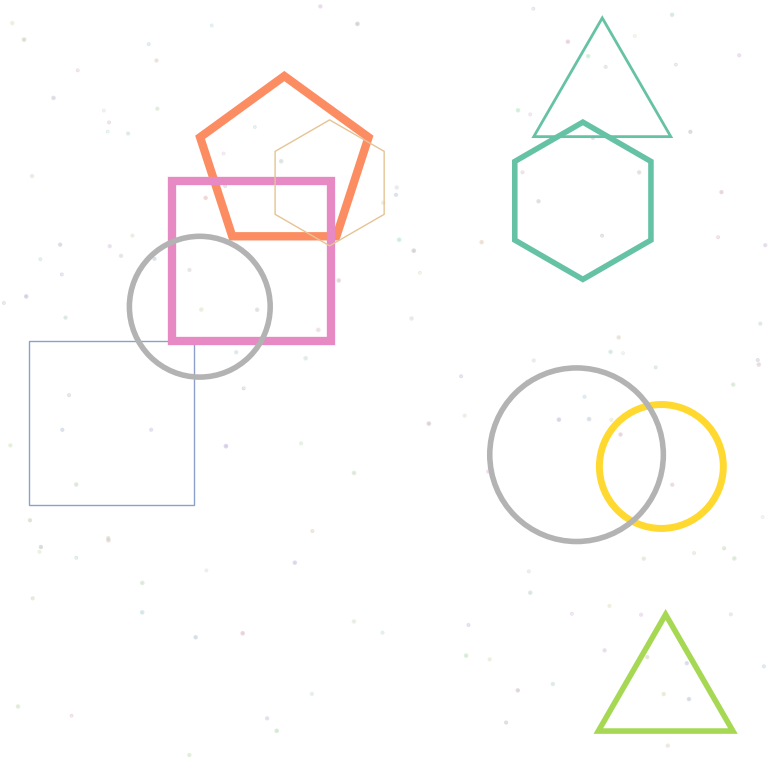[{"shape": "hexagon", "thickness": 2, "radius": 0.51, "center": [0.757, 0.739]}, {"shape": "triangle", "thickness": 1, "radius": 0.51, "center": [0.782, 0.874]}, {"shape": "pentagon", "thickness": 3, "radius": 0.58, "center": [0.369, 0.786]}, {"shape": "square", "thickness": 0.5, "radius": 0.53, "center": [0.145, 0.451]}, {"shape": "square", "thickness": 3, "radius": 0.52, "center": [0.327, 0.661]}, {"shape": "triangle", "thickness": 2, "radius": 0.5, "center": [0.864, 0.101]}, {"shape": "circle", "thickness": 2.5, "radius": 0.4, "center": [0.859, 0.394]}, {"shape": "hexagon", "thickness": 0.5, "radius": 0.41, "center": [0.428, 0.763]}, {"shape": "circle", "thickness": 2, "radius": 0.46, "center": [0.259, 0.602]}, {"shape": "circle", "thickness": 2, "radius": 0.56, "center": [0.749, 0.409]}]